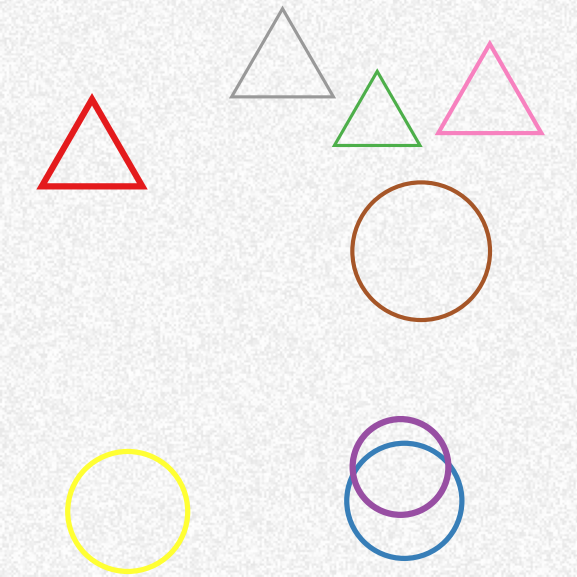[{"shape": "triangle", "thickness": 3, "radius": 0.5, "center": [0.159, 0.727]}, {"shape": "circle", "thickness": 2.5, "radius": 0.5, "center": [0.7, 0.132]}, {"shape": "triangle", "thickness": 1.5, "radius": 0.43, "center": [0.653, 0.79]}, {"shape": "circle", "thickness": 3, "radius": 0.41, "center": [0.694, 0.191]}, {"shape": "circle", "thickness": 2.5, "radius": 0.52, "center": [0.221, 0.113]}, {"shape": "circle", "thickness": 2, "radius": 0.6, "center": [0.729, 0.564]}, {"shape": "triangle", "thickness": 2, "radius": 0.52, "center": [0.848, 0.82]}, {"shape": "triangle", "thickness": 1.5, "radius": 0.51, "center": [0.489, 0.882]}]